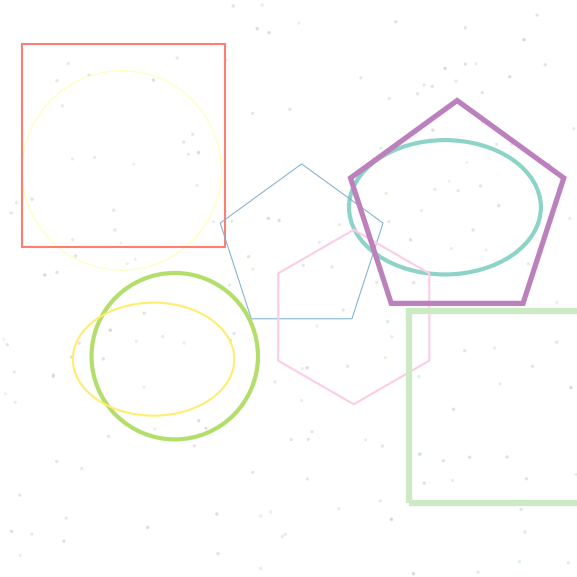[{"shape": "oval", "thickness": 2, "radius": 0.83, "center": [0.77, 0.64]}, {"shape": "circle", "thickness": 0.5, "radius": 0.86, "center": [0.211, 0.704]}, {"shape": "square", "thickness": 1, "radius": 0.88, "center": [0.214, 0.747]}, {"shape": "pentagon", "thickness": 0.5, "radius": 0.74, "center": [0.522, 0.567]}, {"shape": "circle", "thickness": 2, "radius": 0.72, "center": [0.303, 0.382]}, {"shape": "hexagon", "thickness": 1, "radius": 0.76, "center": [0.612, 0.45]}, {"shape": "pentagon", "thickness": 2.5, "radius": 0.97, "center": [0.792, 0.631]}, {"shape": "square", "thickness": 3, "radius": 0.83, "center": [0.875, 0.295]}, {"shape": "oval", "thickness": 1, "radius": 0.7, "center": [0.266, 0.377]}]